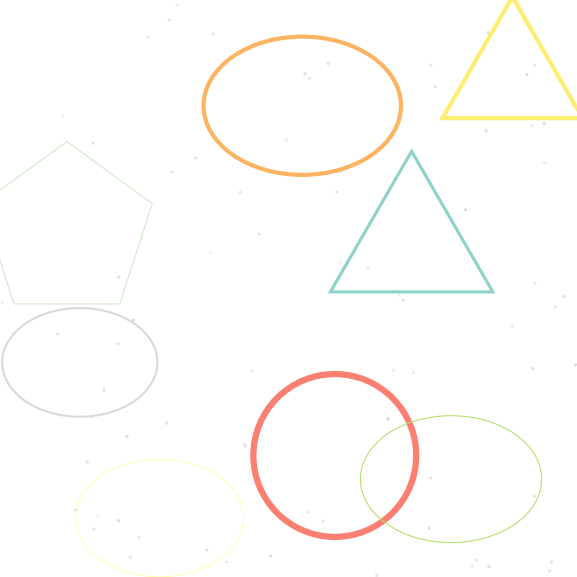[{"shape": "triangle", "thickness": 1.5, "radius": 0.81, "center": [0.713, 0.575]}, {"shape": "oval", "thickness": 0.5, "radius": 0.73, "center": [0.277, 0.102]}, {"shape": "circle", "thickness": 3, "radius": 0.7, "center": [0.58, 0.21]}, {"shape": "oval", "thickness": 2, "radius": 0.85, "center": [0.523, 0.816]}, {"shape": "oval", "thickness": 0.5, "radius": 0.78, "center": [0.781, 0.169]}, {"shape": "oval", "thickness": 1, "radius": 0.67, "center": [0.138, 0.372]}, {"shape": "pentagon", "thickness": 0.5, "radius": 0.78, "center": [0.116, 0.599]}, {"shape": "triangle", "thickness": 2, "radius": 0.7, "center": [0.887, 0.864]}]